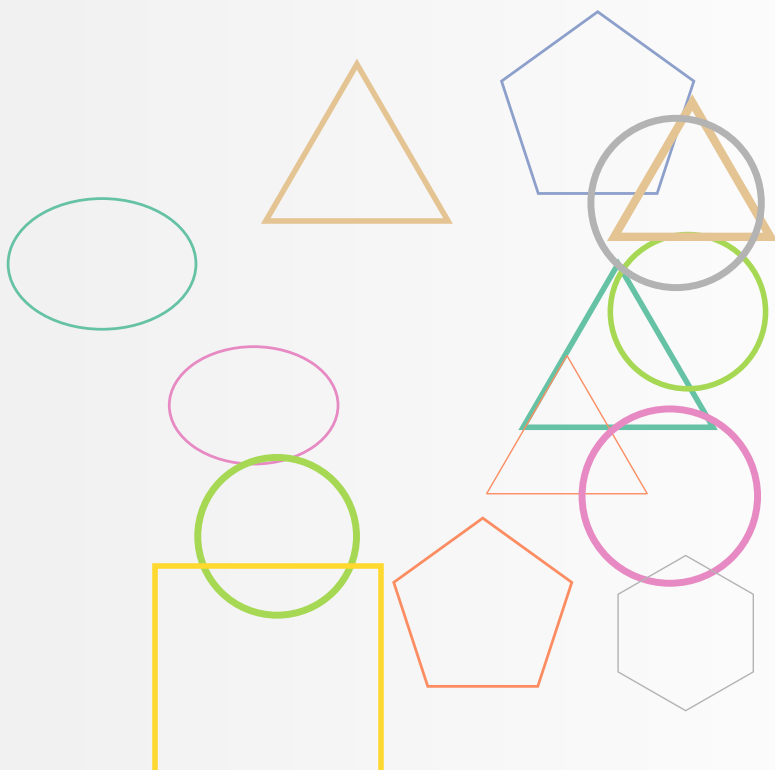[{"shape": "oval", "thickness": 1, "radius": 0.61, "center": [0.132, 0.657]}, {"shape": "triangle", "thickness": 2, "radius": 0.71, "center": [0.798, 0.516]}, {"shape": "pentagon", "thickness": 1, "radius": 0.6, "center": [0.623, 0.206]}, {"shape": "triangle", "thickness": 0.5, "radius": 0.6, "center": [0.732, 0.419]}, {"shape": "pentagon", "thickness": 1, "radius": 0.65, "center": [0.771, 0.854]}, {"shape": "circle", "thickness": 2.5, "radius": 0.57, "center": [0.864, 0.356]}, {"shape": "oval", "thickness": 1, "radius": 0.54, "center": [0.327, 0.474]}, {"shape": "circle", "thickness": 2.5, "radius": 0.51, "center": [0.358, 0.303]}, {"shape": "circle", "thickness": 2, "radius": 0.5, "center": [0.888, 0.595]}, {"shape": "square", "thickness": 2, "radius": 0.73, "center": [0.346, 0.119]}, {"shape": "triangle", "thickness": 3, "radius": 0.58, "center": [0.893, 0.751]}, {"shape": "triangle", "thickness": 2, "radius": 0.68, "center": [0.461, 0.781]}, {"shape": "circle", "thickness": 2.5, "radius": 0.55, "center": [0.872, 0.736]}, {"shape": "hexagon", "thickness": 0.5, "radius": 0.5, "center": [0.885, 0.178]}]